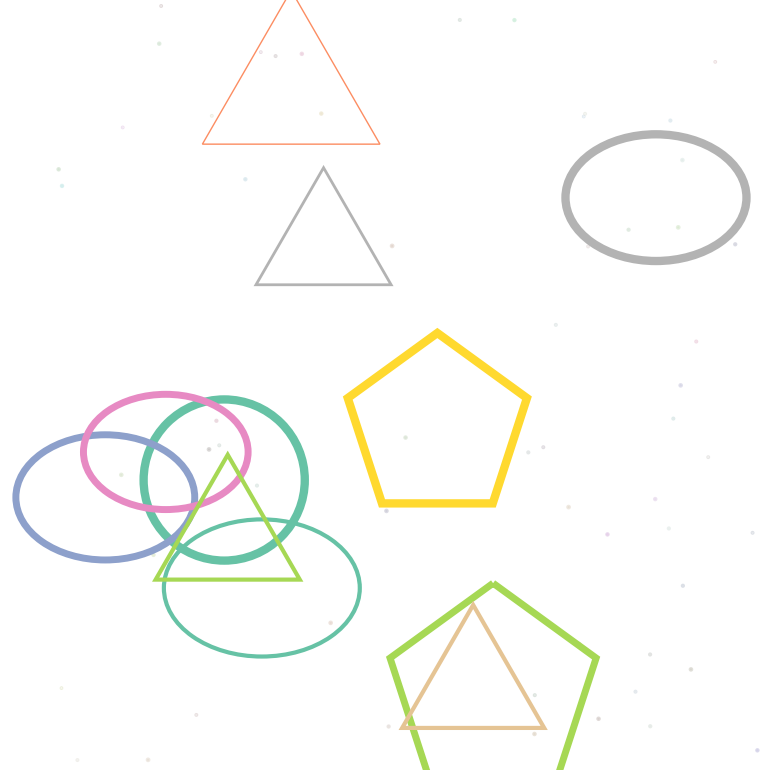[{"shape": "oval", "thickness": 1.5, "radius": 0.64, "center": [0.34, 0.236]}, {"shape": "circle", "thickness": 3, "radius": 0.52, "center": [0.291, 0.377]}, {"shape": "triangle", "thickness": 0.5, "radius": 0.67, "center": [0.378, 0.879]}, {"shape": "oval", "thickness": 2.5, "radius": 0.58, "center": [0.137, 0.354]}, {"shape": "oval", "thickness": 2.5, "radius": 0.53, "center": [0.215, 0.413]}, {"shape": "triangle", "thickness": 1.5, "radius": 0.54, "center": [0.296, 0.301]}, {"shape": "pentagon", "thickness": 2.5, "radius": 0.7, "center": [0.64, 0.102]}, {"shape": "pentagon", "thickness": 3, "radius": 0.61, "center": [0.568, 0.445]}, {"shape": "triangle", "thickness": 1.5, "radius": 0.53, "center": [0.615, 0.108]}, {"shape": "triangle", "thickness": 1, "radius": 0.51, "center": [0.42, 0.681]}, {"shape": "oval", "thickness": 3, "radius": 0.59, "center": [0.852, 0.743]}]